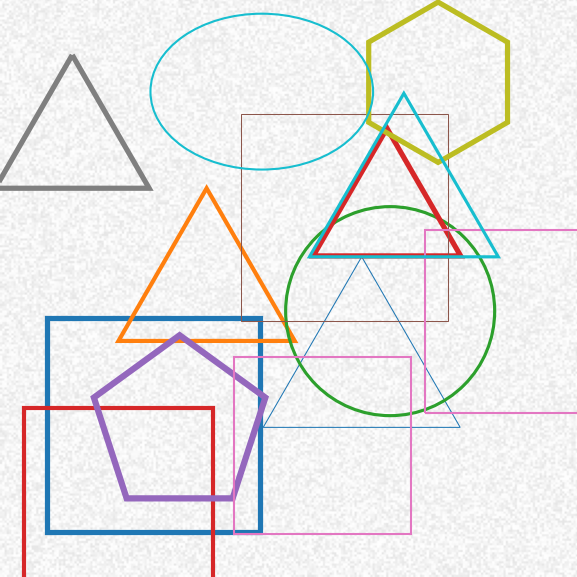[{"shape": "triangle", "thickness": 0.5, "radius": 0.98, "center": [0.626, 0.358]}, {"shape": "square", "thickness": 2.5, "radius": 0.93, "center": [0.266, 0.263]}, {"shape": "triangle", "thickness": 2, "radius": 0.88, "center": [0.358, 0.497]}, {"shape": "circle", "thickness": 1.5, "radius": 0.9, "center": [0.676, 0.46]}, {"shape": "square", "thickness": 2, "radius": 0.82, "center": [0.205, 0.13]}, {"shape": "triangle", "thickness": 2.5, "radius": 0.74, "center": [0.67, 0.63]}, {"shape": "pentagon", "thickness": 3, "radius": 0.78, "center": [0.311, 0.262]}, {"shape": "square", "thickness": 0.5, "radius": 0.9, "center": [0.596, 0.623]}, {"shape": "square", "thickness": 1, "radius": 0.77, "center": [0.558, 0.228]}, {"shape": "square", "thickness": 1, "radius": 0.79, "center": [0.894, 0.443]}, {"shape": "triangle", "thickness": 2.5, "radius": 0.77, "center": [0.125, 0.75]}, {"shape": "hexagon", "thickness": 2.5, "radius": 0.69, "center": [0.759, 0.857]}, {"shape": "triangle", "thickness": 1.5, "radius": 0.94, "center": [0.699, 0.649]}, {"shape": "oval", "thickness": 1, "radius": 0.96, "center": [0.453, 0.84]}]